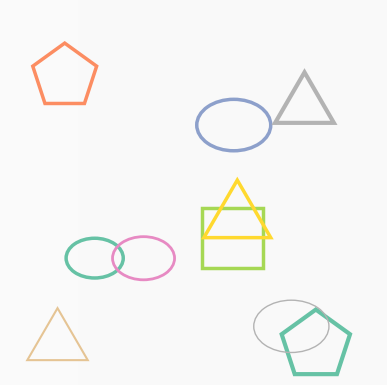[{"shape": "oval", "thickness": 2.5, "radius": 0.37, "center": [0.244, 0.33]}, {"shape": "pentagon", "thickness": 3, "radius": 0.46, "center": [0.815, 0.103]}, {"shape": "pentagon", "thickness": 2.5, "radius": 0.43, "center": [0.167, 0.801]}, {"shape": "oval", "thickness": 2.5, "radius": 0.48, "center": [0.603, 0.675]}, {"shape": "oval", "thickness": 2, "radius": 0.4, "center": [0.37, 0.329]}, {"shape": "square", "thickness": 2.5, "radius": 0.39, "center": [0.601, 0.381]}, {"shape": "triangle", "thickness": 2.5, "radius": 0.5, "center": [0.612, 0.433]}, {"shape": "triangle", "thickness": 1.5, "radius": 0.45, "center": [0.148, 0.11]}, {"shape": "oval", "thickness": 1, "radius": 0.49, "center": [0.752, 0.152]}, {"shape": "triangle", "thickness": 3, "radius": 0.44, "center": [0.786, 0.725]}]